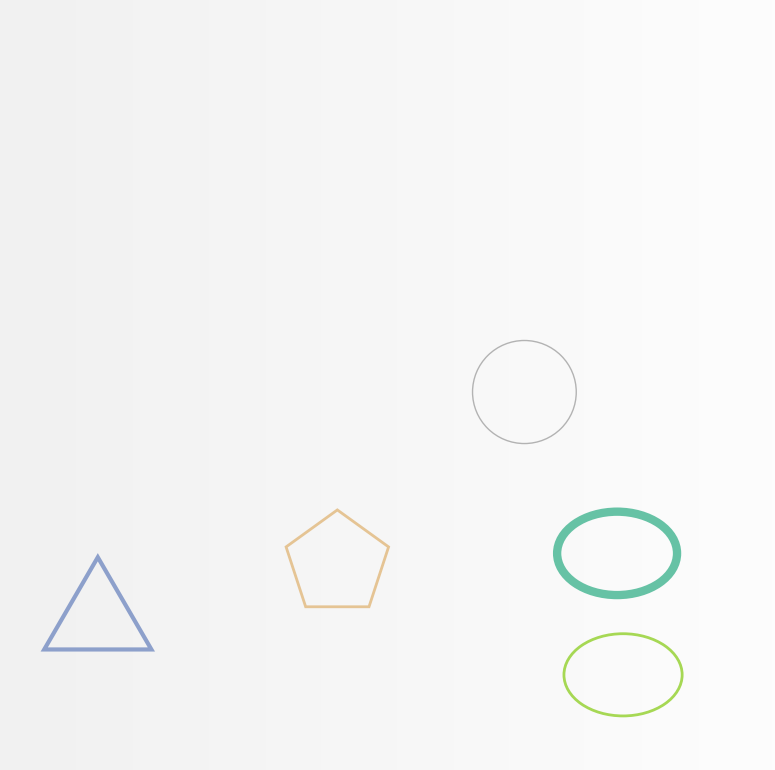[{"shape": "oval", "thickness": 3, "radius": 0.39, "center": [0.796, 0.281]}, {"shape": "triangle", "thickness": 1.5, "radius": 0.4, "center": [0.126, 0.196]}, {"shape": "oval", "thickness": 1, "radius": 0.38, "center": [0.804, 0.124]}, {"shape": "pentagon", "thickness": 1, "radius": 0.35, "center": [0.435, 0.268]}, {"shape": "circle", "thickness": 0.5, "radius": 0.33, "center": [0.677, 0.491]}]